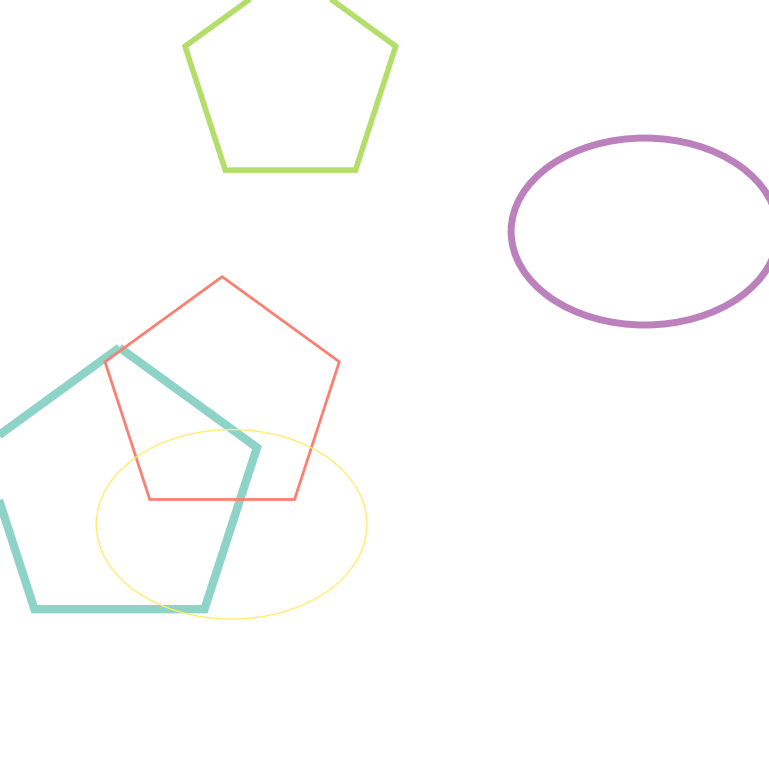[{"shape": "pentagon", "thickness": 3, "radius": 0.94, "center": [0.155, 0.361]}, {"shape": "pentagon", "thickness": 1, "radius": 0.8, "center": [0.289, 0.481]}, {"shape": "pentagon", "thickness": 2, "radius": 0.72, "center": [0.377, 0.895]}, {"shape": "oval", "thickness": 2.5, "radius": 0.87, "center": [0.837, 0.699]}, {"shape": "oval", "thickness": 0.5, "radius": 0.88, "center": [0.301, 0.319]}]